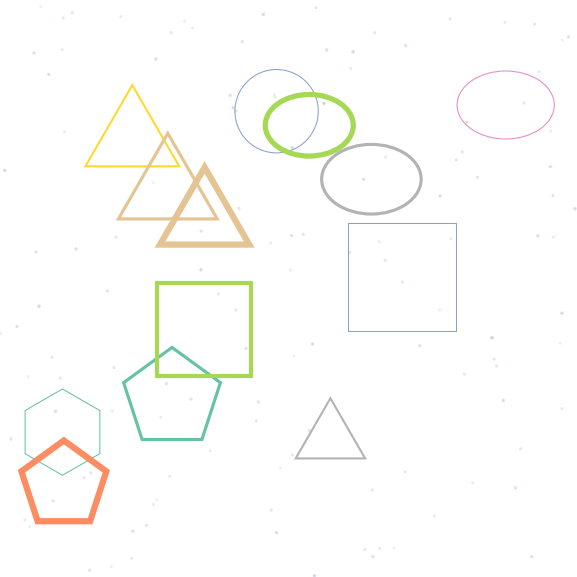[{"shape": "hexagon", "thickness": 0.5, "radius": 0.37, "center": [0.108, 0.251]}, {"shape": "pentagon", "thickness": 1.5, "radius": 0.44, "center": [0.298, 0.309]}, {"shape": "pentagon", "thickness": 3, "radius": 0.39, "center": [0.111, 0.159]}, {"shape": "square", "thickness": 0.5, "radius": 0.47, "center": [0.696, 0.52]}, {"shape": "circle", "thickness": 0.5, "radius": 0.36, "center": [0.479, 0.807]}, {"shape": "oval", "thickness": 0.5, "radius": 0.42, "center": [0.876, 0.817]}, {"shape": "oval", "thickness": 2.5, "radius": 0.38, "center": [0.536, 0.782]}, {"shape": "square", "thickness": 2, "radius": 0.41, "center": [0.353, 0.429]}, {"shape": "triangle", "thickness": 1, "radius": 0.47, "center": [0.229, 0.758]}, {"shape": "triangle", "thickness": 3, "radius": 0.45, "center": [0.354, 0.62]}, {"shape": "triangle", "thickness": 1.5, "radius": 0.49, "center": [0.291, 0.669]}, {"shape": "triangle", "thickness": 1, "radius": 0.35, "center": [0.572, 0.24]}, {"shape": "oval", "thickness": 1.5, "radius": 0.43, "center": [0.643, 0.689]}]